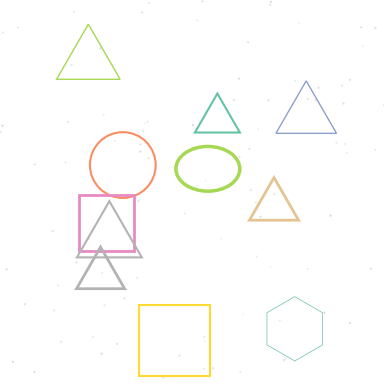[{"shape": "hexagon", "thickness": 0.5, "radius": 0.42, "center": [0.766, 0.146]}, {"shape": "triangle", "thickness": 1.5, "radius": 0.34, "center": [0.565, 0.69]}, {"shape": "circle", "thickness": 1.5, "radius": 0.43, "center": [0.319, 0.571]}, {"shape": "triangle", "thickness": 1, "radius": 0.45, "center": [0.795, 0.699]}, {"shape": "square", "thickness": 2, "radius": 0.36, "center": [0.277, 0.42]}, {"shape": "triangle", "thickness": 1, "radius": 0.48, "center": [0.229, 0.842]}, {"shape": "oval", "thickness": 2.5, "radius": 0.42, "center": [0.54, 0.562]}, {"shape": "square", "thickness": 1.5, "radius": 0.46, "center": [0.453, 0.116]}, {"shape": "triangle", "thickness": 2, "radius": 0.37, "center": [0.712, 0.465]}, {"shape": "triangle", "thickness": 2, "radius": 0.36, "center": [0.261, 0.286]}, {"shape": "triangle", "thickness": 1.5, "radius": 0.49, "center": [0.284, 0.38]}]